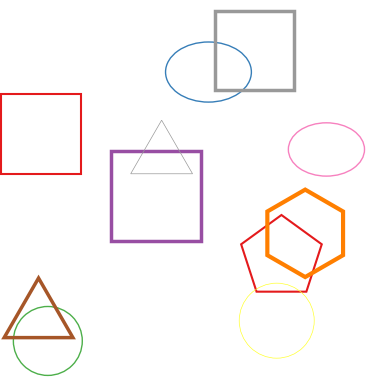[{"shape": "pentagon", "thickness": 1.5, "radius": 0.55, "center": [0.731, 0.331]}, {"shape": "square", "thickness": 1.5, "radius": 0.52, "center": [0.107, 0.652]}, {"shape": "oval", "thickness": 1, "radius": 0.56, "center": [0.541, 0.813]}, {"shape": "circle", "thickness": 1, "radius": 0.45, "center": [0.124, 0.114]}, {"shape": "square", "thickness": 2.5, "radius": 0.59, "center": [0.406, 0.492]}, {"shape": "hexagon", "thickness": 3, "radius": 0.57, "center": [0.793, 0.394]}, {"shape": "circle", "thickness": 0.5, "radius": 0.49, "center": [0.719, 0.167]}, {"shape": "triangle", "thickness": 2.5, "radius": 0.52, "center": [0.1, 0.175]}, {"shape": "oval", "thickness": 1, "radius": 0.49, "center": [0.848, 0.612]}, {"shape": "square", "thickness": 2.5, "radius": 0.51, "center": [0.661, 0.87]}, {"shape": "triangle", "thickness": 0.5, "radius": 0.46, "center": [0.42, 0.595]}]